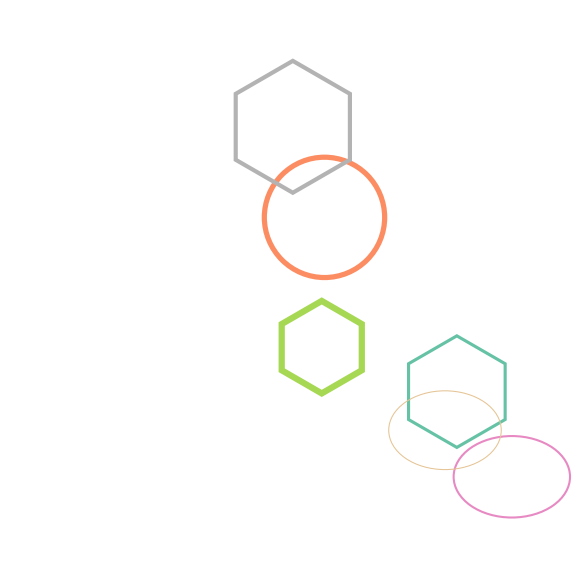[{"shape": "hexagon", "thickness": 1.5, "radius": 0.48, "center": [0.791, 0.321]}, {"shape": "circle", "thickness": 2.5, "radius": 0.52, "center": [0.562, 0.623]}, {"shape": "oval", "thickness": 1, "radius": 0.5, "center": [0.886, 0.174]}, {"shape": "hexagon", "thickness": 3, "radius": 0.4, "center": [0.557, 0.398]}, {"shape": "oval", "thickness": 0.5, "radius": 0.49, "center": [0.771, 0.254]}, {"shape": "hexagon", "thickness": 2, "radius": 0.57, "center": [0.507, 0.78]}]